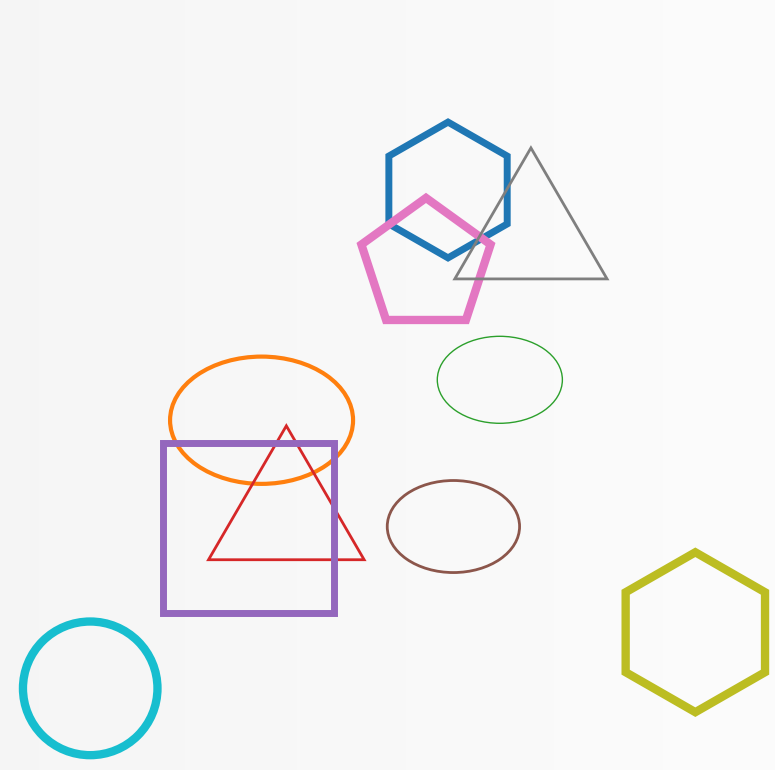[{"shape": "hexagon", "thickness": 2.5, "radius": 0.44, "center": [0.578, 0.753]}, {"shape": "oval", "thickness": 1.5, "radius": 0.59, "center": [0.338, 0.454]}, {"shape": "oval", "thickness": 0.5, "radius": 0.4, "center": [0.645, 0.507]}, {"shape": "triangle", "thickness": 1, "radius": 0.58, "center": [0.369, 0.331]}, {"shape": "square", "thickness": 2.5, "radius": 0.55, "center": [0.321, 0.314]}, {"shape": "oval", "thickness": 1, "radius": 0.43, "center": [0.585, 0.316]}, {"shape": "pentagon", "thickness": 3, "radius": 0.44, "center": [0.55, 0.655]}, {"shape": "triangle", "thickness": 1, "radius": 0.57, "center": [0.685, 0.694]}, {"shape": "hexagon", "thickness": 3, "radius": 0.52, "center": [0.897, 0.179]}, {"shape": "circle", "thickness": 3, "radius": 0.43, "center": [0.116, 0.106]}]